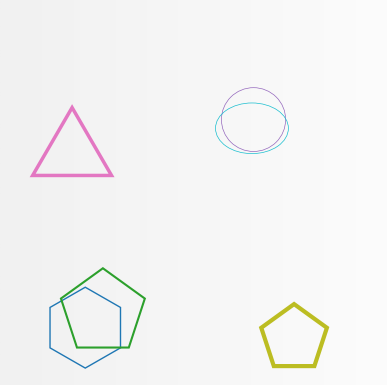[{"shape": "hexagon", "thickness": 1, "radius": 0.52, "center": [0.22, 0.149]}, {"shape": "pentagon", "thickness": 1.5, "radius": 0.57, "center": [0.266, 0.189]}, {"shape": "circle", "thickness": 0.5, "radius": 0.41, "center": [0.654, 0.689]}, {"shape": "triangle", "thickness": 2.5, "radius": 0.59, "center": [0.186, 0.603]}, {"shape": "pentagon", "thickness": 3, "radius": 0.45, "center": [0.759, 0.121]}, {"shape": "oval", "thickness": 0.5, "radius": 0.47, "center": [0.65, 0.667]}]